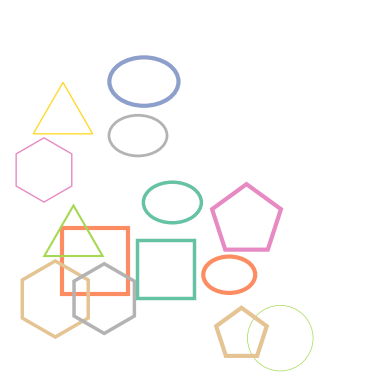[{"shape": "oval", "thickness": 2.5, "radius": 0.38, "center": [0.448, 0.474]}, {"shape": "square", "thickness": 2.5, "radius": 0.37, "center": [0.429, 0.302]}, {"shape": "square", "thickness": 3, "radius": 0.43, "center": [0.247, 0.321]}, {"shape": "oval", "thickness": 3, "radius": 0.34, "center": [0.595, 0.286]}, {"shape": "oval", "thickness": 3, "radius": 0.45, "center": [0.374, 0.788]}, {"shape": "pentagon", "thickness": 3, "radius": 0.47, "center": [0.64, 0.428]}, {"shape": "hexagon", "thickness": 1, "radius": 0.42, "center": [0.114, 0.559]}, {"shape": "triangle", "thickness": 1.5, "radius": 0.44, "center": [0.191, 0.379]}, {"shape": "circle", "thickness": 0.5, "radius": 0.43, "center": [0.728, 0.122]}, {"shape": "triangle", "thickness": 1, "radius": 0.45, "center": [0.164, 0.697]}, {"shape": "hexagon", "thickness": 2.5, "radius": 0.49, "center": [0.144, 0.223]}, {"shape": "pentagon", "thickness": 3, "radius": 0.35, "center": [0.627, 0.132]}, {"shape": "oval", "thickness": 2, "radius": 0.38, "center": [0.358, 0.648]}, {"shape": "hexagon", "thickness": 2.5, "radius": 0.45, "center": [0.271, 0.224]}]